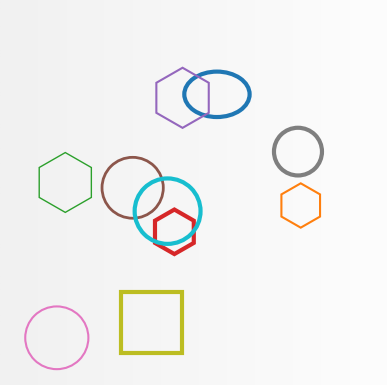[{"shape": "oval", "thickness": 3, "radius": 0.42, "center": [0.56, 0.755]}, {"shape": "hexagon", "thickness": 1.5, "radius": 0.29, "center": [0.776, 0.466]}, {"shape": "hexagon", "thickness": 1, "radius": 0.39, "center": [0.168, 0.526]}, {"shape": "hexagon", "thickness": 3, "radius": 0.29, "center": [0.45, 0.398]}, {"shape": "hexagon", "thickness": 1.5, "radius": 0.39, "center": [0.471, 0.746]}, {"shape": "circle", "thickness": 2, "radius": 0.4, "center": [0.342, 0.512]}, {"shape": "circle", "thickness": 1.5, "radius": 0.41, "center": [0.147, 0.123]}, {"shape": "circle", "thickness": 3, "radius": 0.31, "center": [0.769, 0.606]}, {"shape": "square", "thickness": 3, "radius": 0.4, "center": [0.39, 0.162]}, {"shape": "circle", "thickness": 3, "radius": 0.43, "center": [0.433, 0.452]}]